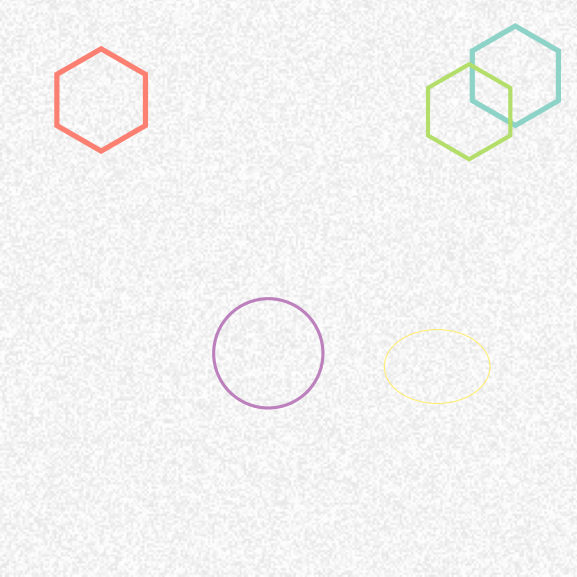[{"shape": "hexagon", "thickness": 2.5, "radius": 0.43, "center": [0.892, 0.868]}, {"shape": "hexagon", "thickness": 2.5, "radius": 0.44, "center": [0.175, 0.826]}, {"shape": "hexagon", "thickness": 2, "radius": 0.41, "center": [0.812, 0.806]}, {"shape": "circle", "thickness": 1.5, "radius": 0.47, "center": [0.465, 0.387]}, {"shape": "oval", "thickness": 0.5, "radius": 0.46, "center": [0.757, 0.364]}]